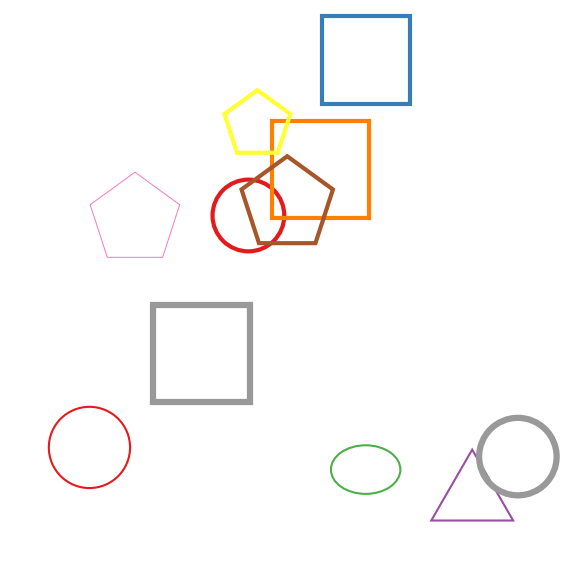[{"shape": "circle", "thickness": 2, "radius": 0.31, "center": [0.43, 0.626]}, {"shape": "circle", "thickness": 1, "radius": 0.35, "center": [0.155, 0.224]}, {"shape": "square", "thickness": 2, "radius": 0.38, "center": [0.633, 0.895]}, {"shape": "oval", "thickness": 1, "radius": 0.3, "center": [0.633, 0.186]}, {"shape": "triangle", "thickness": 1, "radius": 0.41, "center": [0.818, 0.139]}, {"shape": "square", "thickness": 2, "radius": 0.42, "center": [0.555, 0.705]}, {"shape": "pentagon", "thickness": 2, "radius": 0.3, "center": [0.446, 0.783]}, {"shape": "pentagon", "thickness": 2, "radius": 0.42, "center": [0.497, 0.645]}, {"shape": "pentagon", "thickness": 0.5, "radius": 0.41, "center": [0.234, 0.619]}, {"shape": "square", "thickness": 3, "radius": 0.42, "center": [0.349, 0.387]}, {"shape": "circle", "thickness": 3, "radius": 0.34, "center": [0.897, 0.208]}]